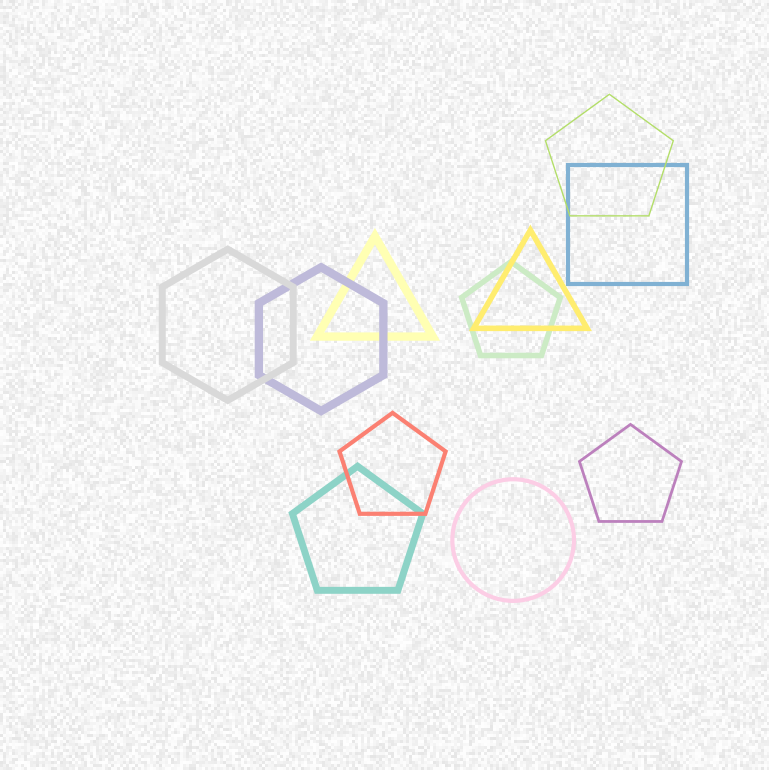[{"shape": "pentagon", "thickness": 2.5, "radius": 0.45, "center": [0.464, 0.305]}, {"shape": "triangle", "thickness": 3, "radius": 0.43, "center": [0.487, 0.606]}, {"shape": "hexagon", "thickness": 3, "radius": 0.47, "center": [0.417, 0.56]}, {"shape": "pentagon", "thickness": 1.5, "radius": 0.36, "center": [0.51, 0.391]}, {"shape": "square", "thickness": 1.5, "radius": 0.39, "center": [0.815, 0.708]}, {"shape": "pentagon", "thickness": 0.5, "radius": 0.44, "center": [0.791, 0.79]}, {"shape": "circle", "thickness": 1.5, "radius": 0.39, "center": [0.666, 0.299]}, {"shape": "hexagon", "thickness": 2.5, "radius": 0.49, "center": [0.296, 0.578]}, {"shape": "pentagon", "thickness": 1, "radius": 0.35, "center": [0.819, 0.379]}, {"shape": "pentagon", "thickness": 2, "radius": 0.34, "center": [0.664, 0.593]}, {"shape": "triangle", "thickness": 2, "radius": 0.43, "center": [0.689, 0.616]}]